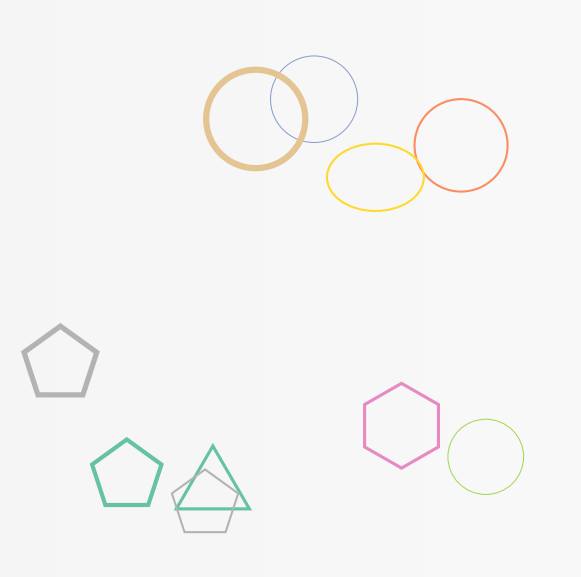[{"shape": "pentagon", "thickness": 2, "radius": 0.31, "center": [0.218, 0.175]}, {"shape": "triangle", "thickness": 1.5, "radius": 0.36, "center": [0.366, 0.154]}, {"shape": "circle", "thickness": 1, "radius": 0.4, "center": [0.793, 0.747]}, {"shape": "circle", "thickness": 0.5, "radius": 0.37, "center": [0.54, 0.827]}, {"shape": "hexagon", "thickness": 1.5, "radius": 0.37, "center": [0.691, 0.262]}, {"shape": "circle", "thickness": 0.5, "radius": 0.33, "center": [0.836, 0.208]}, {"shape": "oval", "thickness": 1, "radius": 0.42, "center": [0.646, 0.692]}, {"shape": "circle", "thickness": 3, "radius": 0.43, "center": [0.44, 0.793]}, {"shape": "pentagon", "thickness": 2.5, "radius": 0.33, "center": [0.104, 0.369]}, {"shape": "pentagon", "thickness": 1, "radius": 0.3, "center": [0.353, 0.126]}]